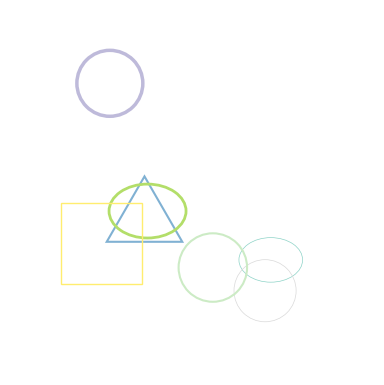[{"shape": "oval", "thickness": 0.5, "radius": 0.41, "center": [0.703, 0.325]}, {"shape": "circle", "thickness": 2.5, "radius": 0.43, "center": [0.285, 0.784]}, {"shape": "triangle", "thickness": 1.5, "radius": 0.57, "center": [0.375, 0.429]}, {"shape": "oval", "thickness": 2, "radius": 0.5, "center": [0.383, 0.452]}, {"shape": "circle", "thickness": 0.5, "radius": 0.4, "center": [0.688, 0.245]}, {"shape": "circle", "thickness": 1.5, "radius": 0.44, "center": [0.553, 0.305]}, {"shape": "square", "thickness": 1, "radius": 0.53, "center": [0.263, 0.367]}]